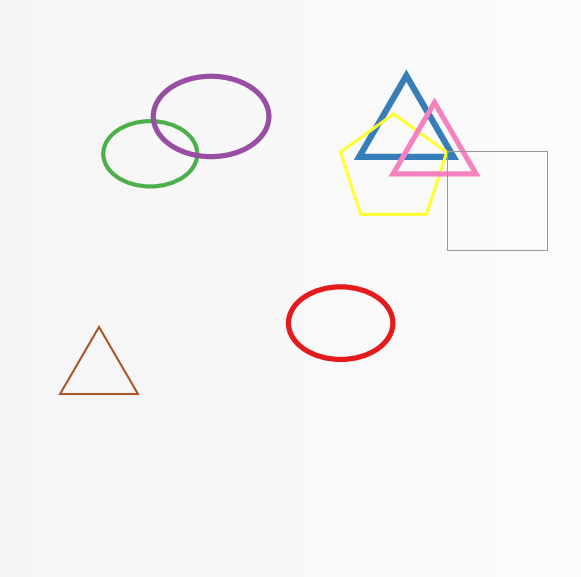[{"shape": "oval", "thickness": 2.5, "radius": 0.45, "center": [0.586, 0.44]}, {"shape": "triangle", "thickness": 3, "radius": 0.47, "center": [0.699, 0.774]}, {"shape": "oval", "thickness": 2, "radius": 0.4, "center": [0.259, 0.733]}, {"shape": "oval", "thickness": 2.5, "radius": 0.5, "center": [0.363, 0.798]}, {"shape": "pentagon", "thickness": 1.5, "radius": 0.48, "center": [0.677, 0.706]}, {"shape": "triangle", "thickness": 1, "radius": 0.39, "center": [0.17, 0.356]}, {"shape": "triangle", "thickness": 2.5, "radius": 0.41, "center": [0.748, 0.739]}, {"shape": "square", "thickness": 0.5, "radius": 0.43, "center": [0.855, 0.652]}]